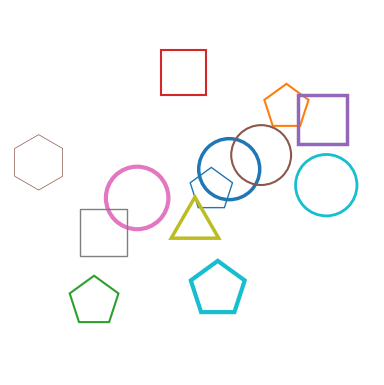[{"shape": "pentagon", "thickness": 1, "radius": 0.29, "center": [0.549, 0.507]}, {"shape": "circle", "thickness": 2.5, "radius": 0.4, "center": [0.595, 0.561]}, {"shape": "pentagon", "thickness": 1.5, "radius": 0.3, "center": [0.744, 0.722]}, {"shape": "pentagon", "thickness": 1.5, "radius": 0.33, "center": [0.244, 0.217]}, {"shape": "square", "thickness": 1.5, "radius": 0.29, "center": [0.477, 0.812]}, {"shape": "square", "thickness": 2.5, "radius": 0.32, "center": [0.839, 0.69]}, {"shape": "hexagon", "thickness": 0.5, "radius": 0.36, "center": [0.1, 0.578]}, {"shape": "circle", "thickness": 1.5, "radius": 0.39, "center": [0.678, 0.597]}, {"shape": "circle", "thickness": 3, "radius": 0.41, "center": [0.356, 0.486]}, {"shape": "square", "thickness": 1, "radius": 0.3, "center": [0.269, 0.396]}, {"shape": "triangle", "thickness": 2.5, "radius": 0.36, "center": [0.506, 0.417]}, {"shape": "pentagon", "thickness": 3, "radius": 0.37, "center": [0.566, 0.249]}, {"shape": "circle", "thickness": 2, "radius": 0.4, "center": [0.847, 0.519]}]